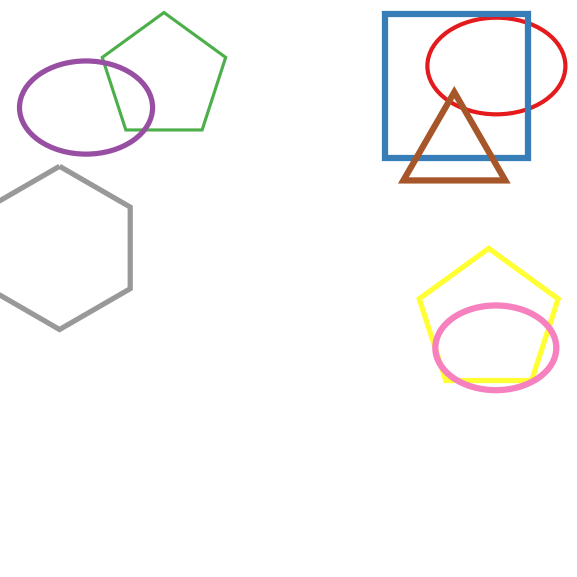[{"shape": "oval", "thickness": 2, "radius": 0.6, "center": [0.86, 0.885]}, {"shape": "square", "thickness": 3, "radius": 0.62, "center": [0.79, 0.85]}, {"shape": "pentagon", "thickness": 1.5, "radius": 0.56, "center": [0.284, 0.865]}, {"shape": "oval", "thickness": 2.5, "radius": 0.58, "center": [0.149, 0.813]}, {"shape": "pentagon", "thickness": 2.5, "radius": 0.63, "center": [0.846, 0.443]}, {"shape": "triangle", "thickness": 3, "radius": 0.51, "center": [0.787, 0.738]}, {"shape": "oval", "thickness": 3, "radius": 0.52, "center": [0.859, 0.397]}, {"shape": "hexagon", "thickness": 2.5, "radius": 0.71, "center": [0.103, 0.57]}]